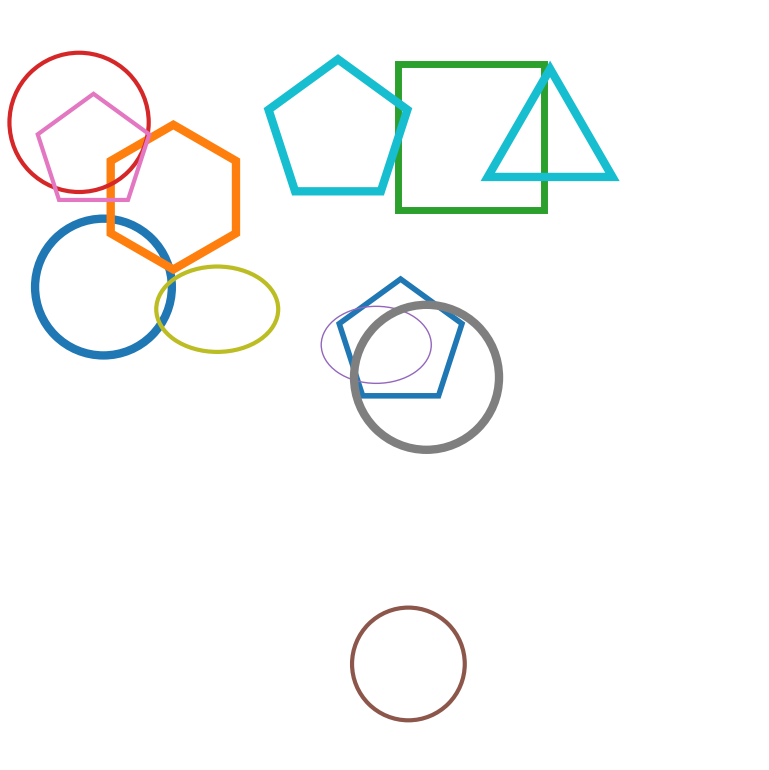[{"shape": "pentagon", "thickness": 2, "radius": 0.42, "center": [0.52, 0.554]}, {"shape": "circle", "thickness": 3, "radius": 0.44, "center": [0.134, 0.627]}, {"shape": "hexagon", "thickness": 3, "radius": 0.47, "center": [0.225, 0.744]}, {"shape": "square", "thickness": 2.5, "radius": 0.48, "center": [0.612, 0.822]}, {"shape": "circle", "thickness": 1.5, "radius": 0.45, "center": [0.103, 0.841]}, {"shape": "oval", "thickness": 0.5, "radius": 0.36, "center": [0.489, 0.552]}, {"shape": "circle", "thickness": 1.5, "radius": 0.37, "center": [0.53, 0.138]}, {"shape": "pentagon", "thickness": 1.5, "radius": 0.38, "center": [0.121, 0.802]}, {"shape": "circle", "thickness": 3, "radius": 0.47, "center": [0.554, 0.51]}, {"shape": "oval", "thickness": 1.5, "radius": 0.4, "center": [0.282, 0.598]}, {"shape": "triangle", "thickness": 3, "radius": 0.47, "center": [0.714, 0.817]}, {"shape": "pentagon", "thickness": 3, "radius": 0.47, "center": [0.439, 0.828]}]